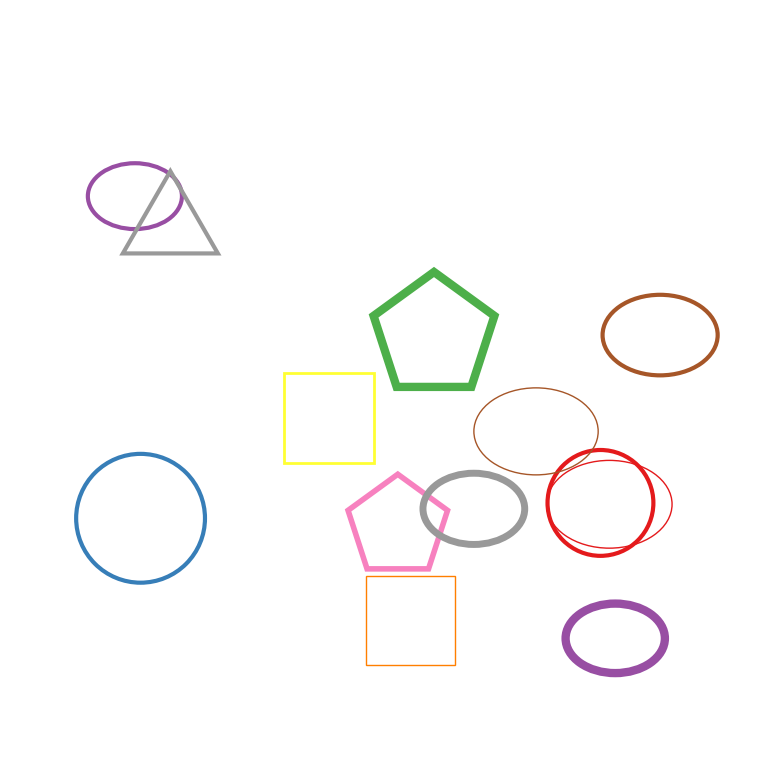[{"shape": "circle", "thickness": 1.5, "radius": 0.34, "center": [0.78, 0.347]}, {"shape": "oval", "thickness": 0.5, "radius": 0.41, "center": [0.791, 0.345]}, {"shape": "circle", "thickness": 1.5, "radius": 0.42, "center": [0.183, 0.327]}, {"shape": "pentagon", "thickness": 3, "radius": 0.41, "center": [0.564, 0.564]}, {"shape": "oval", "thickness": 3, "radius": 0.32, "center": [0.799, 0.171]}, {"shape": "oval", "thickness": 1.5, "radius": 0.31, "center": [0.175, 0.745]}, {"shape": "square", "thickness": 0.5, "radius": 0.29, "center": [0.533, 0.194]}, {"shape": "square", "thickness": 1, "radius": 0.29, "center": [0.427, 0.457]}, {"shape": "oval", "thickness": 0.5, "radius": 0.4, "center": [0.696, 0.44]}, {"shape": "oval", "thickness": 1.5, "radius": 0.37, "center": [0.857, 0.565]}, {"shape": "pentagon", "thickness": 2, "radius": 0.34, "center": [0.517, 0.316]}, {"shape": "triangle", "thickness": 1.5, "radius": 0.36, "center": [0.221, 0.706]}, {"shape": "oval", "thickness": 2.5, "radius": 0.33, "center": [0.615, 0.339]}]